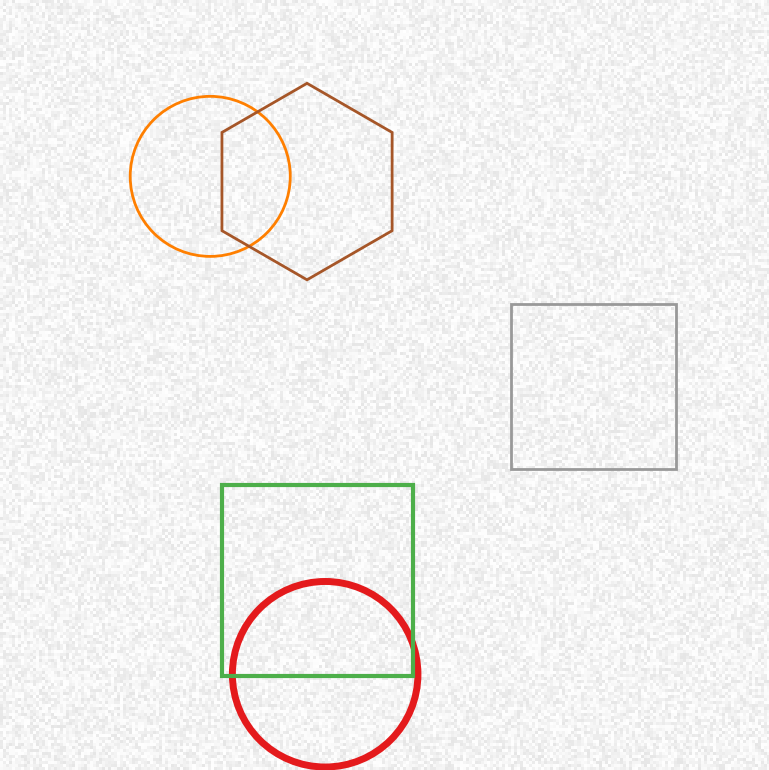[{"shape": "circle", "thickness": 2.5, "radius": 0.6, "center": [0.422, 0.124]}, {"shape": "square", "thickness": 1.5, "radius": 0.62, "center": [0.412, 0.246]}, {"shape": "circle", "thickness": 1, "radius": 0.52, "center": [0.273, 0.771]}, {"shape": "hexagon", "thickness": 1, "radius": 0.64, "center": [0.399, 0.764]}, {"shape": "square", "thickness": 1, "radius": 0.54, "center": [0.771, 0.498]}]